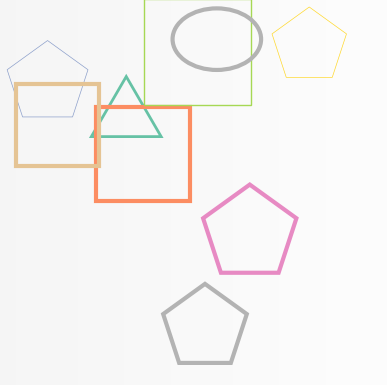[{"shape": "triangle", "thickness": 2, "radius": 0.52, "center": [0.326, 0.697]}, {"shape": "square", "thickness": 3, "radius": 0.61, "center": [0.369, 0.6]}, {"shape": "pentagon", "thickness": 0.5, "radius": 0.55, "center": [0.123, 0.785]}, {"shape": "pentagon", "thickness": 3, "radius": 0.63, "center": [0.645, 0.394]}, {"shape": "square", "thickness": 1, "radius": 0.69, "center": [0.51, 0.865]}, {"shape": "pentagon", "thickness": 0.5, "radius": 0.51, "center": [0.798, 0.881]}, {"shape": "square", "thickness": 3, "radius": 0.53, "center": [0.148, 0.675]}, {"shape": "oval", "thickness": 3, "radius": 0.57, "center": [0.56, 0.898]}, {"shape": "pentagon", "thickness": 3, "radius": 0.57, "center": [0.529, 0.149]}]